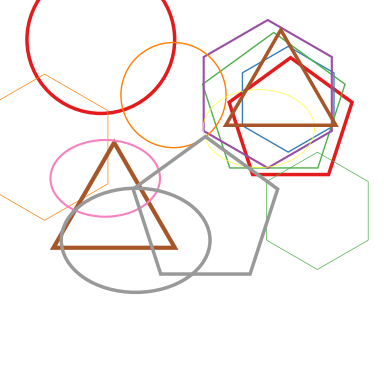[{"shape": "circle", "thickness": 2.5, "radius": 0.96, "center": [0.262, 0.897]}, {"shape": "pentagon", "thickness": 2.5, "radius": 0.84, "center": [0.755, 0.682]}, {"shape": "hexagon", "thickness": 1, "radius": 0.69, "center": [0.749, 0.742]}, {"shape": "pentagon", "thickness": 1, "radius": 0.97, "center": [0.711, 0.721]}, {"shape": "hexagon", "thickness": 0.5, "radius": 0.76, "center": [0.824, 0.452]}, {"shape": "hexagon", "thickness": 1.5, "radius": 0.96, "center": [0.695, 0.756]}, {"shape": "hexagon", "thickness": 0.5, "radius": 0.95, "center": [0.116, 0.618]}, {"shape": "circle", "thickness": 1, "radius": 0.68, "center": [0.451, 0.753]}, {"shape": "oval", "thickness": 0.5, "radius": 0.72, "center": [0.672, 0.666]}, {"shape": "triangle", "thickness": 2.5, "radius": 0.83, "center": [0.729, 0.757]}, {"shape": "triangle", "thickness": 3, "radius": 0.91, "center": [0.296, 0.448]}, {"shape": "oval", "thickness": 1.5, "radius": 0.71, "center": [0.273, 0.537]}, {"shape": "pentagon", "thickness": 2.5, "radius": 0.99, "center": [0.533, 0.448]}, {"shape": "oval", "thickness": 2.5, "radius": 0.97, "center": [0.352, 0.376]}]